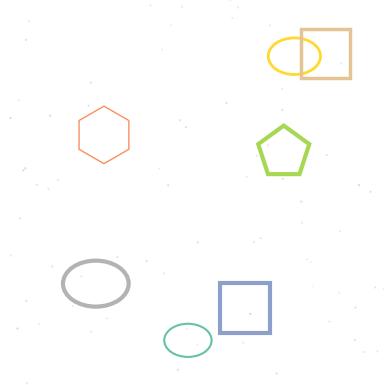[{"shape": "oval", "thickness": 1.5, "radius": 0.31, "center": [0.488, 0.116]}, {"shape": "hexagon", "thickness": 1, "radius": 0.37, "center": [0.27, 0.65]}, {"shape": "square", "thickness": 3, "radius": 0.33, "center": [0.636, 0.201]}, {"shape": "pentagon", "thickness": 3, "radius": 0.35, "center": [0.737, 0.604]}, {"shape": "oval", "thickness": 2, "radius": 0.34, "center": [0.765, 0.854]}, {"shape": "square", "thickness": 2.5, "radius": 0.32, "center": [0.845, 0.861]}, {"shape": "oval", "thickness": 3, "radius": 0.43, "center": [0.249, 0.263]}]